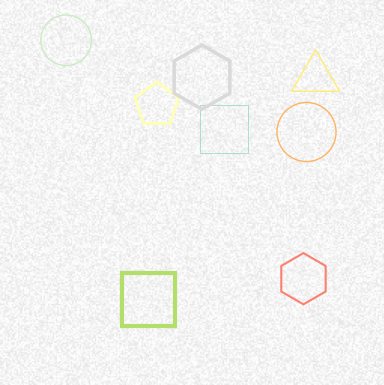[{"shape": "square", "thickness": 0.5, "radius": 0.31, "center": [0.582, 0.666]}, {"shape": "pentagon", "thickness": 2, "radius": 0.3, "center": [0.407, 0.728]}, {"shape": "hexagon", "thickness": 1.5, "radius": 0.33, "center": [0.788, 0.276]}, {"shape": "circle", "thickness": 1, "radius": 0.38, "center": [0.796, 0.657]}, {"shape": "square", "thickness": 3, "radius": 0.35, "center": [0.385, 0.222]}, {"shape": "hexagon", "thickness": 2.5, "radius": 0.42, "center": [0.525, 0.8]}, {"shape": "circle", "thickness": 1, "radius": 0.33, "center": [0.172, 0.895]}, {"shape": "triangle", "thickness": 1, "radius": 0.36, "center": [0.82, 0.799]}]